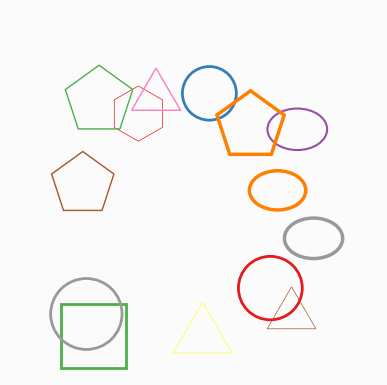[{"shape": "hexagon", "thickness": 0.5, "radius": 0.36, "center": [0.357, 0.705]}, {"shape": "circle", "thickness": 2, "radius": 0.41, "center": [0.698, 0.252]}, {"shape": "circle", "thickness": 2, "radius": 0.35, "center": [0.54, 0.758]}, {"shape": "square", "thickness": 2, "radius": 0.42, "center": [0.241, 0.128]}, {"shape": "pentagon", "thickness": 1, "radius": 0.46, "center": [0.256, 0.739]}, {"shape": "oval", "thickness": 1.5, "radius": 0.39, "center": [0.767, 0.664]}, {"shape": "oval", "thickness": 2.5, "radius": 0.36, "center": [0.716, 0.506]}, {"shape": "pentagon", "thickness": 2.5, "radius": 0.46, "center": [0.647, 0.673]}, {"shape": "triangle", "thickness": 0.5, "radius": 0.44, "center": [0.523, 0.127]}, {"shape": "triangle", "thickness": 0.5, "radius": 0.36, "center": [0.752, 0.182]}, {"shape": "pentagon", "thickness": 1, "radius": 0.42, "center": [0.214, 0.522]}, {"shape": "triangle", "thickness": 1, "radius": 0.36, "center": [0.403, 0.75]}, {"shape": "circle", "thickness": 2, "radius": 0.46, "center": [0.223, 0.184]}, {"shape": "oval", "thickness": 2.5, "radius": 0.38, "center": [0.809, 0.381]}]